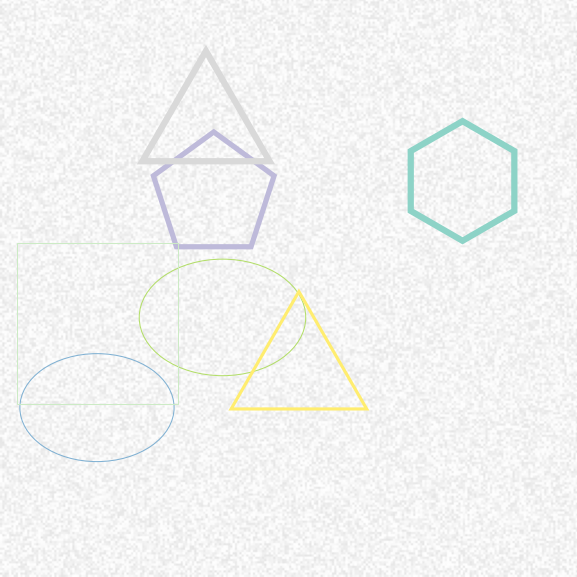[{"shape": "hexagon", "thickness": 3, "radius": 0.52, "center": [0.801, 0.686]}, {"shape": "pentagon", "thickness": 2.5, "radius": 0.55, "center": [0.37, 0.661]}, {"shape": "oval", "thickness": 0.5, "radius": 0.67, "center": [0.168, 0.293]}, {"shape": "oval", "thickness": 0.5, "radius": 0.72, "center": [0.385, 0.449]}, {"shape": "triangle", "thickness": 3, "radius": 0.64, "center": [0.357, 0.784]}, {"shape": "square", "thickness": 0.5, "radius": 0.7, "center": [0.169, 0.438]}, {"shape": "triangle", "thickness": 1.5, "radius": 0.68, "center": [0.518, 0.359]}]